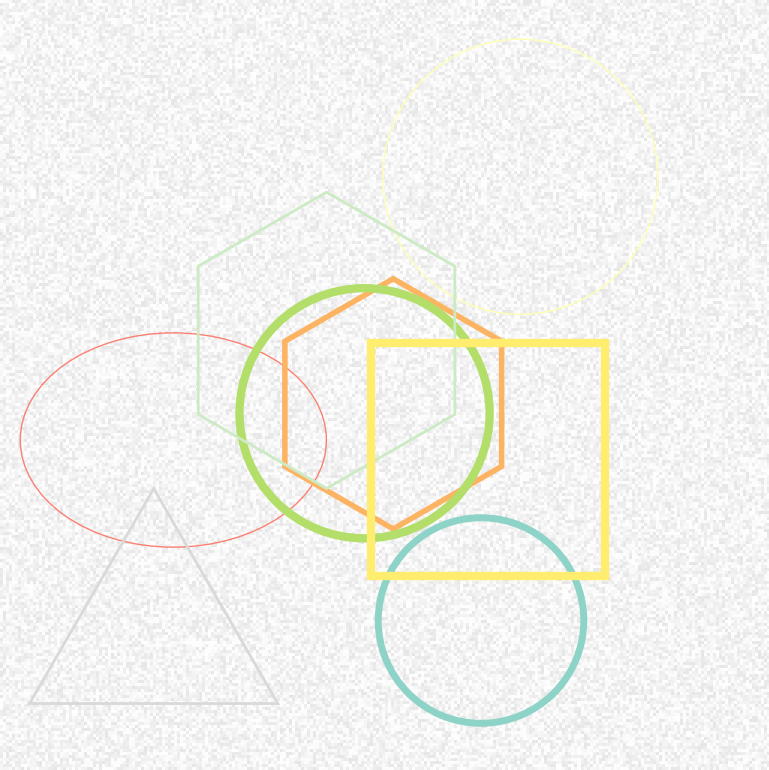[{"shape": "circle", "thickness": 2.5, "radius": 0.67, "center": [0.625, 0.194]}, {"shape": "circle", "thickness": 0.5, "radius": 0.89, "center": [0.676, 0.77]}, {"shape": "oval", "thickness": 0.5, "radius": 0.99, "center": [0.225, 0.429]}, {"shape": "hexagon", "thickness": 2, "radius": 0.81, "center": [0.511, 0.476]}, {"shape": "circle", "thickness": 3, "radius": 0.81, "center": [0.473, 0.463]}, {"shape": "triangle", "thickness": 1, "radius": 0.93, "center": [0.2, 0.179]}, {"shape": "hexagon", "thickness": 1, "radius": 0.96, "center": [0.424, 0.558]}, {"shape": "square", "thickness": 3, "radius": 0.76, "center": [0.633, 0.403]}]